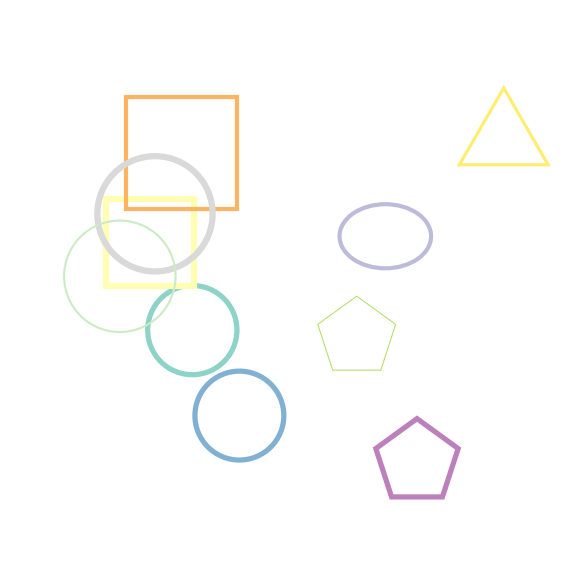[{"shape": "circle", "thickness": 2.5, "radius": 0.39, "center": [0.333, 0.428]}, {"shape": "square", "thickness": 3, "radius": 0.38, "center": [0.26, 0.579]}, {"shape": "oval", "thickness": 2, "radius": 0.4, "center": [0.667, 0.59]}, {"shape": "circle", "thickness": 2.5, "radius": 0.38, "center": [0.415, 0.28]}, {"shape": "square", "thickness": 2, "radius": 0.48, "center": [0.315, 0.734]}, {"shape": "pentagon", "thickness": 0.5, "radius": 0.35, "center": [0.618, 0.415]}, {"shape": "circle", "thickness": 3, "radius": 0.5, "center": [0.268, 0.629]}, {"shape": "pentagon", "thickness": 2.5, "radius": 0.37, "center": [0.722, 0.199]}, {"shape": "circle", "thickness": 1, "radius": 0.48, "center": [0.207, 0.521]}, {"shape": "triangle", "thickness": 1.5, "radius": 0.44, "center": [0.872, 0.758]}]